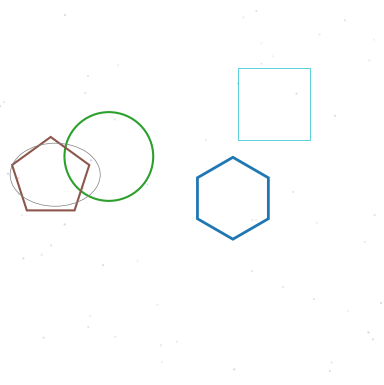[{"shape": "hexagon", "thickness": 2, "radius": 0.53, "center": [0.605, 0.485]}, {"shape": "circle", "thickness": 1.5, "radius": 0.58, "center": [0.283, 0.593]}, {"shape": "pentagon", "thickness": 1.5, "radius": 0.53, "center": [0.132, 0.539]}, {"shape": "oval", "thickness": 0.5, "radius": 0.58, "center": [0.143, 0.546]}, {"shape": "square", "thickness": 0.5, "radius": 0.47, "center": [0.712, 0.73]}]